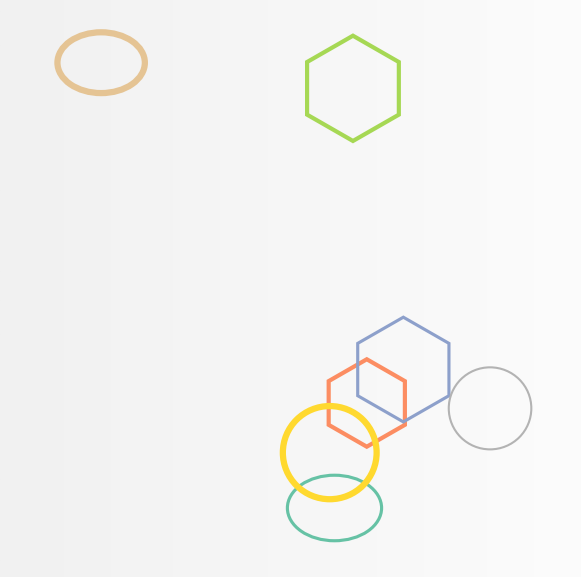[{"shape": "oval", "thickness": 1.5, "radius": 0.41, "center": [0.575, 0.119]}, {"shape": "hexagon", "thickness": 2, "radius": 0.38, "center": [0.631, 0.301]}, {"shape": "hexagon", "thickness": 1.5, "radius": 0.45, "center": [0.694, 0.359]}, {"shape": "hexagon", "thickness": 2, "radius": 0.46, "center": [0.607, 0.846]}, {"shape": "circle", "thickness": 3, "radius": 0.4, "center": [0.567, 0.215]}, {"shape": "oval", "thickness": 3, "radius": 0.38, "center": [0.174, 0.891]}, {"shape": "circle", "thickness": 1, "radius": 0.36, "center": [0.843, 0.292]}]